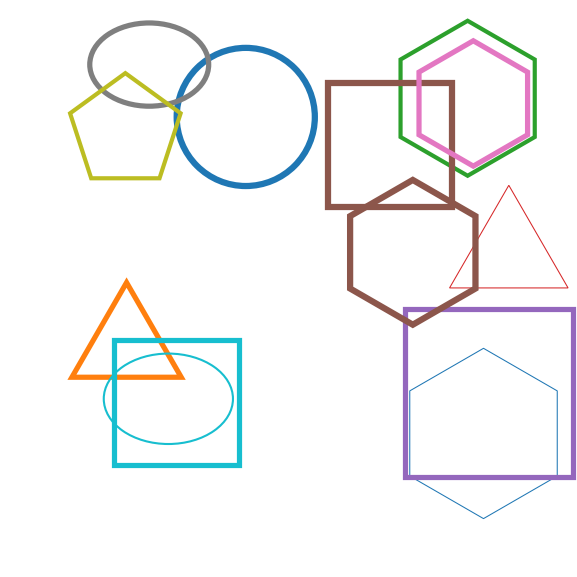[{"shape": "hexagon", "thickness": 0.5, "radius": 0.74, "center": [0.837, 0.249]}, {"shape": "circle", "thickness": 3, "radius": 0.6, "center": [0.426, 0.797]}, {"shape": "triangle", "thickness": 2.5, "radius": 0.55, "center": [0.219, 0.401]}, {"shape": "hexagon", "thickness": 2, "radius": 0.67, "center": [0.81, 0.829]}, {"shape": "triangle", "thickness": 0.5, "radius": 0.59, "center": [0.881, 0.56]}, {"shape": "square", "thickness": 2.5, "radius": 0.73, "center": [0.847, 0.319]}, {"shape": "square", "thickness": 3, "radius": 0.54, "center": [0.676, 0.748]}, {"shape": "hexagon", "thickness": 3, "radius": 0.63, "center": [0.715, 0.562]}, {"shape": "hexagon", "thickness": 2.5, "radius": 0.54, "center": [0.82, 0.82]}, {"shape": "oval", "thickness": 2.5, "radius": 0.51, "center": [0.258, 0.887]}, {"shape": "pentagon", "thickness": 2, "radius": 0.5, "center": [0.217, 0.772]}, {"shape": "square", "thickness": 2.5, "radius": 0.54, "center": [0.305, 0.303]}, {"shape": "oval", "thickness": 1, "radius": 0.56, "center": [0.292, 0.309]}]